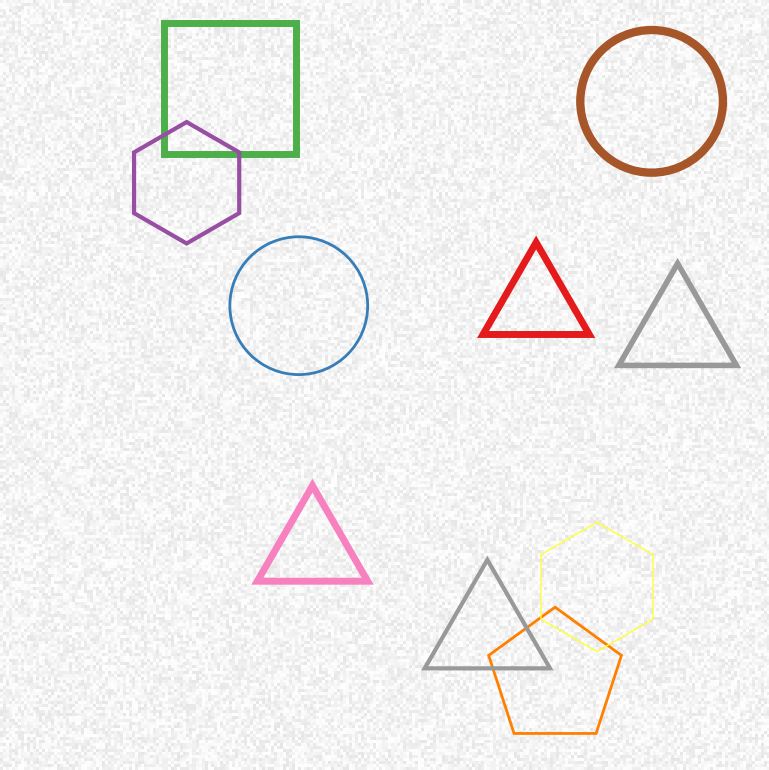[{"shape": "triangle", "thickness": 2.5, "radius": 0.4, "center": [0.696, 0.605]}, {"shape": "circle", "thickness": 1, "radius": 0.45, "center": [0.388, 0.603]}, {"shape": "square", "thickness": 2.5, "radius": 0.43, "center": [0.299, 0.885]}, {"shape": "hexagon", "thickness": 1.5, "radius": 0.39, "center": [0.242, 0.763]}, {"shape": "pentagon", "thickness": 1, "radius": 0.45, "center": [0.721, 0.121]}, {"shape": "hexagon", "thickness": 0.5, "radius": 0.42, "center": [0.775, 0.238]}, {"shape": "circle", "thickness": 3, "radius": 0.46, "center": [0.846, 0.868]}, {"shape": "triangle", "thickness": 2.5, "radius": 0.41, "center": [0.406, 0.287]}, {"shape": "triangle", "thickness": 1.5, "radius": 0.47, "center": [0.633, 0.179]}, {"shape": "triangle", "thickness": 2, "radius": 0.44, "center": [0.88, 0.57]}]